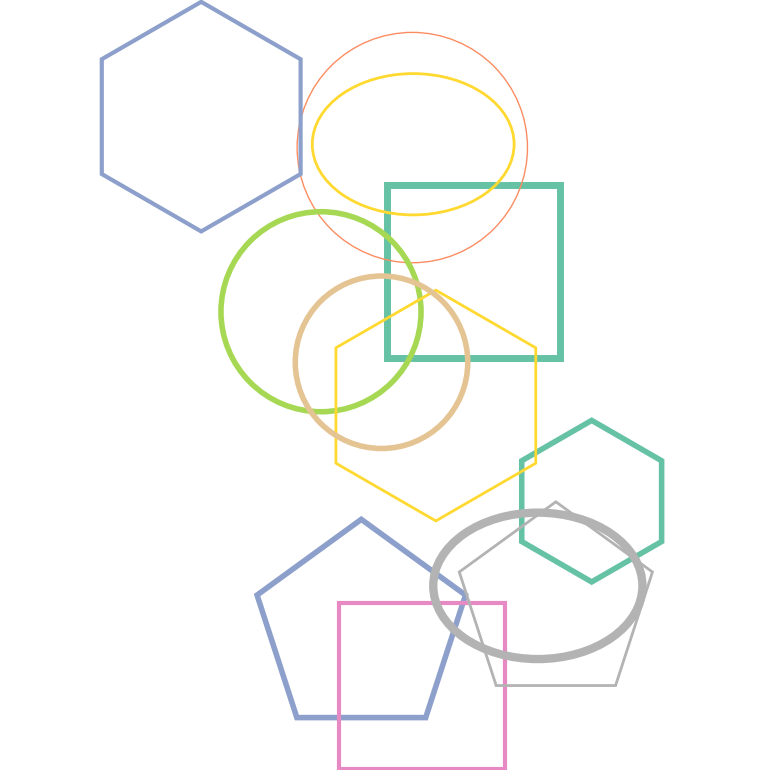[{"shape": "square", "thickness": 2.5, "radius": 0.56, "center": [0.615, 0.647]}, {"shape": "hexagon", "thickness": 2, "radius": 0.52, "center": [0.768, 0.349]}, {"shape": "circle", "thickness": 0.5, "radius": 0.75, "center": [0.535, 0.808]}, {"shape": "hexagon", "thickness": 1.5, "radius": 0.75, "center": [0.261, 0.849]}, {"shape": "pentagon", "thickness": 2, "radius": 0.71, "center": [0.469, 0.183]}, {"shape": "square", "thickness": 1.5, "radius": 0.54, "center": [0.548, 0.109]}, {"shape": "circle", "thickness": 2, "radius": 0.65, "center": [0.417, 0.595]}, {"shape": "hexagon", "thickness": 1, "radius": 0.75, "center": [0.566, 0.473]}, {"shape": "oval", "thickness": 1, "radius": 0.66, "center": [0.537, 0.813]}, {"shape": "circle", "thickness": 2, "radius": 0.56, "center": [0.495, 0.53]}, {"shape": "pentagon", "thickness": 1, "radius": 0.66, "center": [0.722, 0.216]}, {"shape": "oval", "thickness": 3, "radius": 0.68, "center": [0.699, 0.239]}]